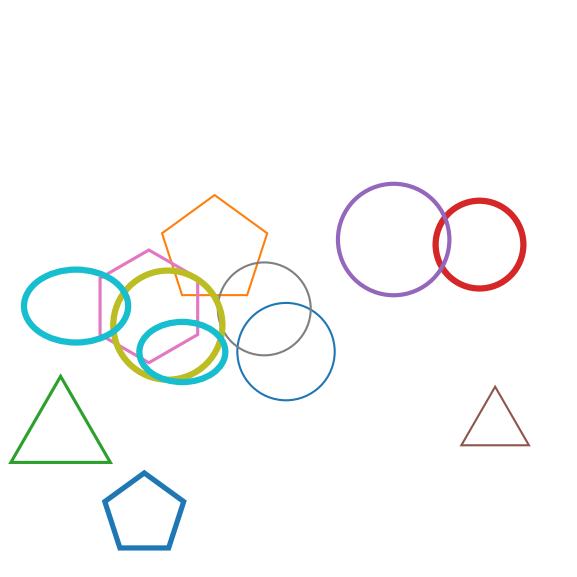[{"shape": "circle", "thickness": 1, "radius": 0.42, "center": [0.495, 0.39]}, {"shape": "pentagon", "thickness": 2.5, "radius": 0.36, "center": [0.25, 0.108]}, {"shape": "pentagon", "thickness": 1, "radius": 0.48, "center": [0.372, 0.566]}, {"shape": "triangle", "thickness": 1.5, "radius": 0.5, "center": [0.105, 0.248]}, {"shape": "circle", "thickness": 3, "radius": 0.38, "center": [0.83, 0.576]}, {"shape": "circle", "thickness": 2, "radius": 0.48, "center": [0.682, 0.584]}, {"shape": "triangle", "thickness": 1, "radius": 0.34, "center": [0.857, 0.262]}, {"shape": "hexagon", "thickness": 1.5, "radius": 0.49, "center": [0.258, 0.469]}, {"shape": "circle", "thickness": 1, "radius": 0.4, "center": [0.458, 0.464]}, {"shape": "circle", "thickness": 3, "radius": 0.47, "center": [0.291, 0.436]}, {"shape": "oval", "thickness": 3, "radius": 0.45, "center": [0.132, 0.469]}, {"shape": "oval", "thickness": 3, "radius": 0.37, "center": [0.316, 0.39]}]